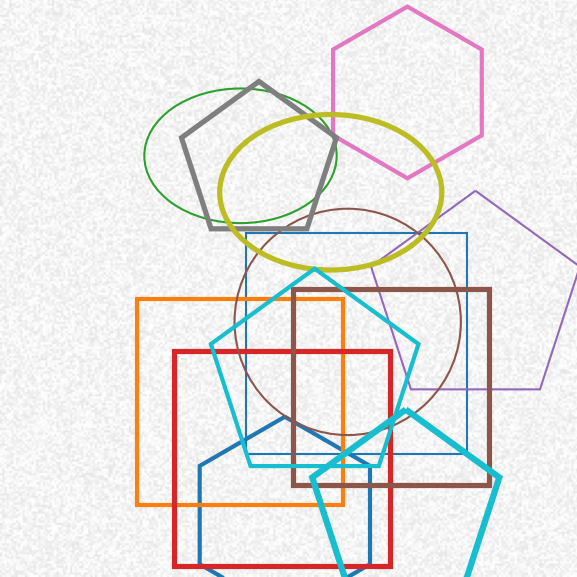[{"shape": "square", "thickness": 1, "radius": 0.96, "center": [0.617, 0.404]}, {"shape": "hexagon", "thickness": 2, "radius": 0.85, "center": [0.493, 0.107]}, {"shape": "square", "thickness": 2, "radius": 0.89, "center": [0.415, 0.303]}, {"shape": "oval", "thickness": 1, "radius": 0.83, "center": [0.416, 0.729]}, {"shape": "square", "thickness": 2.5, "radius": 0.93, "center": [0.489, 0.205]}, {"shape": "pentagon", "thickness": 1, "radius": 0.95, "center": [0.823, 0.479]}, {"shape": "square", "thickness": 2.5, "radius": 0.85, "center": [0.678, 0.329]}, {"shape": "circle", "thickness": 1, "radius": 0.98, "center": [0.602, 0.442]}, {"shape": "hexagon", "thickness": 2, "radius": 0.74, "center": [0.706, 0.839]}, {"shape": "pentagon", "thickness": 2.5, "radius": 0.71, "center": [0.448, 0.717]}, {"shape": "oval", "thickness": 2.5, "radius": 0.96, "center": [0.573, 0.666]}, {"shape": "pentagon", "thickness": 3, "radius": 0.85, "center": [0.703, 0.12]}, {"shape": "pentagon", "thickness": 2, "radius": 0.94, "center": [0.545, 0.345]}]